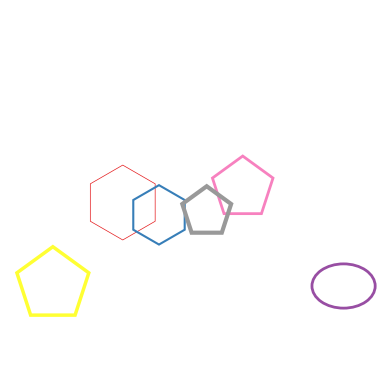[{"shape": "hexagon", "thickness": 0.5, "radius": 0.49, "center": [0.319, 0.474]}, {"shape": "hexagon", "thickness": 1.5, "radius": 0.39, "center": [0.413, 0.442]}, {"shape": "oval", "thickness": 2, "radius": 0.41, "center": [0.892, 0.257]}, {"shape": "pentagon", "thickness": 2.5, "radius": 0.49, "center": [0.137, 0.261]}, {"shape": "pentagon", "thickness": 2, "radius": 0.41, "center": [0.63, 0.512]}, {"shape": "pentagon", "thickness": 3, "radius": 0.33, "center": [0.537, 0.45]}]